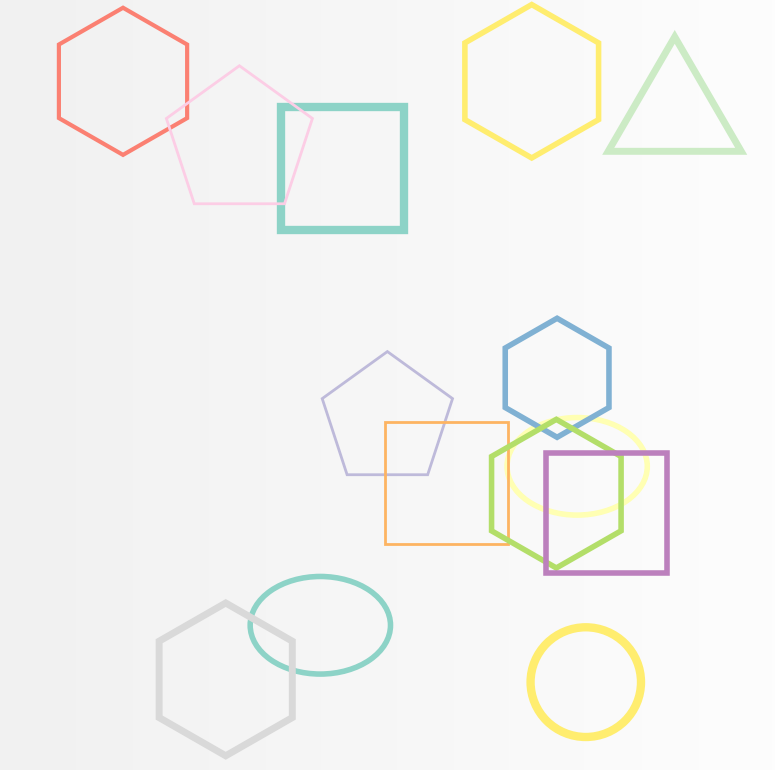[{"shape": "square", "thickness": 3, "radius": 0.4, "center": [0.442, 0.781]}, {"shape": "oval", "thickness": 2, "radius": 0.45, "center": [0.413, 0.188]}, {"shape": "oval", "thickness": 2, "radius": 0.45, "center": [0.745, 0.394]}, {"shape": "pentagon", "thickness": 1, "radius": 0.44, "center": [0.5, 0.455]}, {"shape": "hexagon", "thickness": 1.5, "radius": 0.48, "center": [0.159, 0.894]}, {"shape": "hexagon", "thickness": 2, "radius": 0.39, "center": [0.719, 0.509]}, {"shape": "square", "thickness": 1, "radius": 0.4, "center": [0.576, 0.373]}, {"shape": "hexagon", "thickness": 2, "radius": 0.48, "center": [0.718, 0.359]}, {"shape": "pentagon", "thickness": 1, "radius": 0.5, "center": [0.309, 0.816]}, {"shape": "hexagon", "thickness": 2.5, "radius": 0.5, "center": [0.291, 0.118]}, {"shape": "square", "thickness": 2, "radius": 0.39, "center": [0.783, 0.334]}, {"shape": "triangle", "thickness": 2.5, "radius": 0.5, "center": [0.871, 0.853]}, {"shape": "circle", "thickness": 3, "radius": 0.36, "center": [0.756, 0.114]}, {"shape": "hexagon", "thickness": 2, "radius": 0.5, "center": [0.686, 0.894]}]